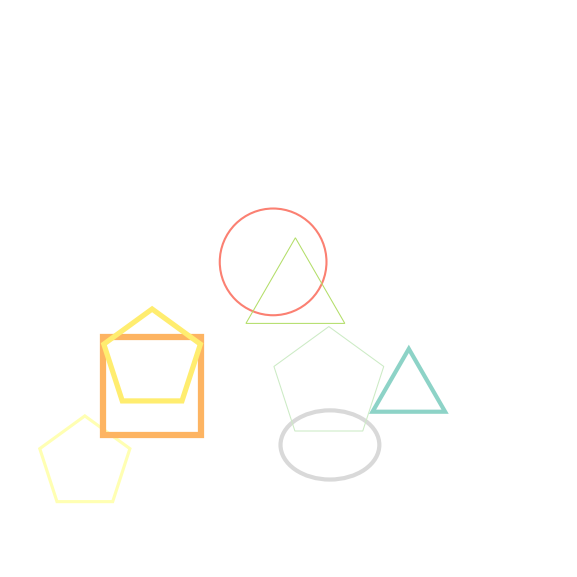[{"shape": "triangle", "thickness": 2, "radius": 0.36, "center": [0.708, 0.322]}, {"shape": "pentagon", "thickness": 1.5, "radius": 0.41, "center": [0.147, 0.197]}, {"shape": "circle", "thickness": 1, "radius": 0.46, "center": [0.473, 0.546]}, {"shape": "square", "thickness": 3, "radius": 0.42, "center": [0.262, 0.33]}, {"shape": "triangle", "thickness": 0.5, "radius": 0.49, "center": [0.511, 0.489]}, {"shape": "oval", "thickness": 2, "radius": 0.43, "center": [0.571, 0.229]}, {"shape": "pentagon", "thickness": 0.5, "radius": 0.5, "center": [0.569, 0.334]}, {"shape": "pentagon", "thickness": 2.5, "radius": 0.44, "center": [0.263, 0.376]}]